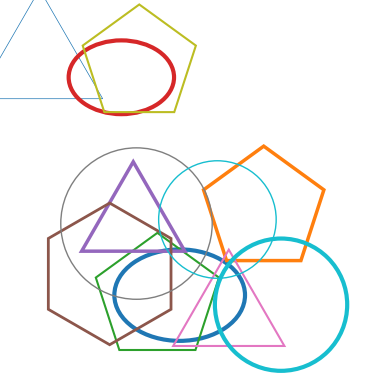[{"shape": "triangle", "thickness": 0.5, "radius": 0.95, "center": [0.103, 0.838]}, {"shape": "oval", "thickness": 3, "radius": 0.85, "center": [0.467, 0.233]}, {"shape": "pentagon", "thickness": 2.5, "radius": 0.82, "center": [0.685, 0.456]}, {"shape": "pentagon", "thickness": 1.5, "radius": 0.84, "center": [0.409, 0.227]}, {"shape": "oval", "thickness": 3, "radius": 0.68, "center": [0.315, 0.799]}, {"shape": "triangle", "thickness": 2.5, "radius": 0.77, "center": [0.346, 0.425]}, {"shape": "hexagon", "thickness": 2, "radius": 0.92, "center": [0.285, 0.289]}, {"shape": "triangle", "thickness": 1.5, "radius": 0.83, "center": [0.594, 0.185]}, {"shape": "circle", "thickness": 1, "radius": 0.98, "center": [0.355, 0.419]}, {"shape": "pentagon", "thickness": 1.5, "radius": 0.77, "center": [0.362, 0.834]}, {"shape": "circle", "thickness": 1, "radius": 0.76, "center": [0.565, 0.43]}, {"shape": "circle", "thickness": 3, "radius": 0.86, "center": [0.73, 0.209]}]